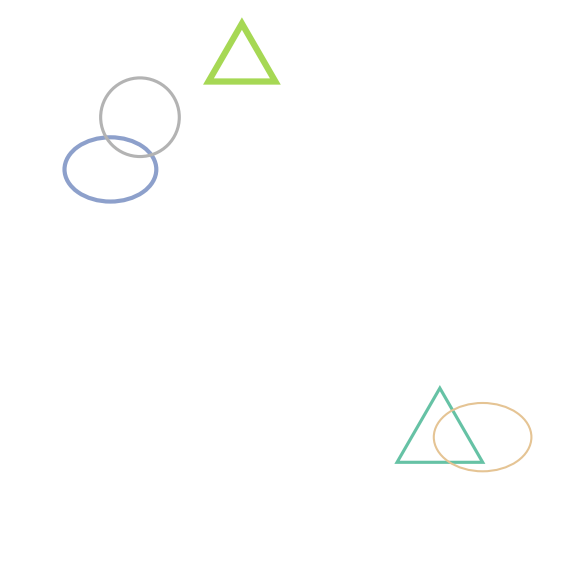[{"shape": "triangle", "thickness": 1.5, "radius": 0.43, "center": [0.762, 0.241]}, {"shape": "oval", "thickness": 2, "radius": 0.4, "center": [0.191, 0.706]}, {"shape": "triangle", "thickness": 3, "radius": 0.33, "center": [0.419, 0.891]}, {"shape": "oval", "thickness": 1, "radius": 0.42, "center": [0.836, 0.242]}, {"shape": "circle", "thickness": 1.5, "radius": 0.34, "center": [0.242, 0.796]}]